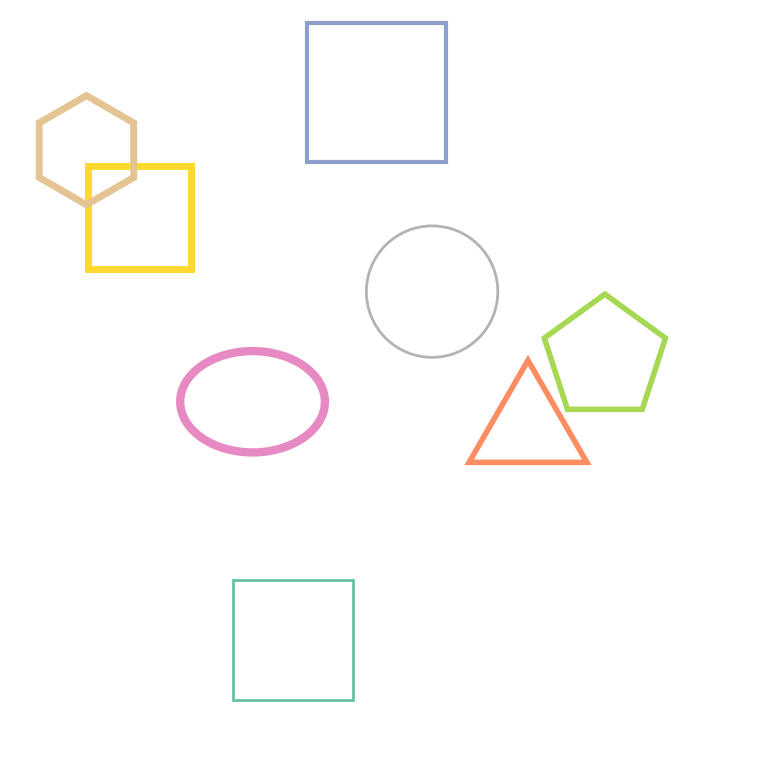[{"shape": "square", "thickness": 1, "radius": 0.39, "center": [0.38, 0.169]}, {"shape": "triangle", "thickness": 2, "radius": 0.44, "center": [0.686, 0.444]}, {"shape": "square", "thickness": 1.5, "radius": 0.45, "center": [0.489, 0.879]}, {"shape": "oval", "thickness": 3, "radius": 0.47, "center": [0.328, 0.478]}, {"shape": "pentagon", "thickness": 2, "radius": 0.41, "center": [0.786, 0.535]}, {"shape": "square", "thickness": 2.5, "radius": 0.33, "center": [0.181, 0.718]}, {"shape": "hexagon", "thickness": 2.5, "radius": 0.35, "center": [0.112, 0.805]}, {"shape": "circle", "thickness": 1, "radius": 0.43, "center": [0.561, 0.621]}]